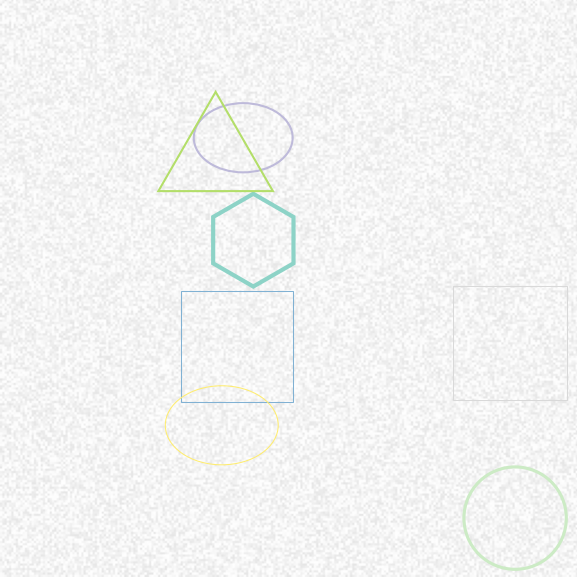[{"shape": "hexagon", "thickness": 2, "radius": 0.4, "center": [0.439, 0.583]}, {"shape": "oval", "thickness": 1, "radius": 0.43, "center": [0.421, 0.761]}, {"shape": "square", "thickness": 0.5, "radius": 0.48, "center": [0.411, 0.399]}, {"shape": "triangle", "thickness": 1, "radius": 0.57, "center": [0.373, 0.725]}, {"shape": "square", "thickness": 0.5, "radius": 0.49, "center": [0.883, 0.406]}, {"shape": "circle", "thickness": 1.5, "radius": 0.44, "center": [0.892, 0.102]}, {"shape": "oval", "thickness": 0.5, "radius": 0.49, "center": [0.384, 0.263]}]